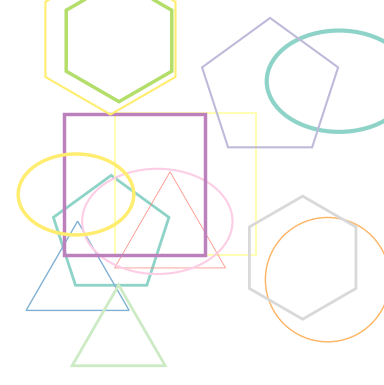[{"shape": "oval", "thickness": 3, "radius": 0.94, "center": [0.881, 0.789]}, {"shape": "pentagon", "thickness": 2, "radius": 0.79, "center": [0.289, 0.387]}, {"shape": "square", "thickness": 1.5, "radius": 0.92, "center": [0.482, 0.522]}, {"shape": "pentagon", "thickness": 1.5, "radius": 0.93, "center": [0.702, 0.768]}, {"shape": "triangle", "thickness": 0.5, "radius": 0.83, "center": [0.442, 0.387]}, {"shape": "triangle", "thickness": 1, "radius": 0.77, "center": [0.202, 0.271]}, {"shape": "circle", "thickness": 1, "radius": 0.81, "center": [0.851, 0.274]}, {"shape": "hexagon", "thickness": 2.5, "radius": 0.79, "center": [0.309, 0.894]}, {"shape": "oval", "thickness": 1.5, "radius": 0.98, "center": [0.409, 0.425]}, {"shape": "hexagon", "thickness": 2, "radius": 0.8, "center": [0.786, 0.331]}, {"shape": "square", "thickness": 2.5, "radius": 0.91, "center": [0.35, 0.52]}, {"shape": "triangle", "thickness": 2, "radius": 0.7, "center": [0.308, 0.12]}, {"shape": "hexagon", "thickness": 1.5, "radius": 0.98, "center": [0.287, 0.898]}, {"shape": "oval", "thickness": 2.5, "radius": 0.75, "center": [0.197, 0.495]}]